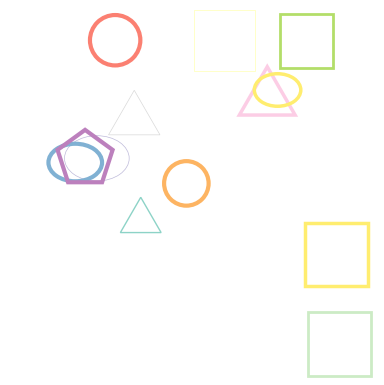[{"shape": "triangle", "thickness": 1, "radius": 0.31, "center": [0.366, 0.426]}, {"shape": "square", "thickness": 0.5, "radius": 0.4, "center": [0.583, 0.895]}, {"shape": "oval", "thickness": 0.5, "radius": 0.42, "center": [0.252, 0.589]}, {"shape": "circle", "thickness": 3, "radius": 0.33, "center": [0.299, 0.896]}, {"shape": "oval", "thickness": 3, "radius": 0.35, "center": [0.195, 0.578]}, {"shape": "circle", "thickness": 3, "radius": 0.29, "center": [0.484, 0.524]}, {"shape": "square", "thickness": 2, "radius": 0.35, "center": [0.797, 0.894]}, {"shape": "triangle", "thickness": 2.5, "radius": 0.42, "center": [0.694, 0.743]}, {"shape": "triangle", "thickness": 0.5, "radius": 0.39, "center": [0.349, 0.688]}, {"shape": "pentagon", "thickness": 3, "radius": 0.38, "center": [0.221, 0.587]}, {"shape": "square", "thickness": 2, "radius": 0.41, "center": [0.882, 0.107]}, {"shape": "oval", "thickness": 2.5, "radius": 0.3, "center": [0.721, 0.766]}, {"shape": "square", "thickness": 2.5, "radius": 0.41, "center": [0.874, 0.339]}]